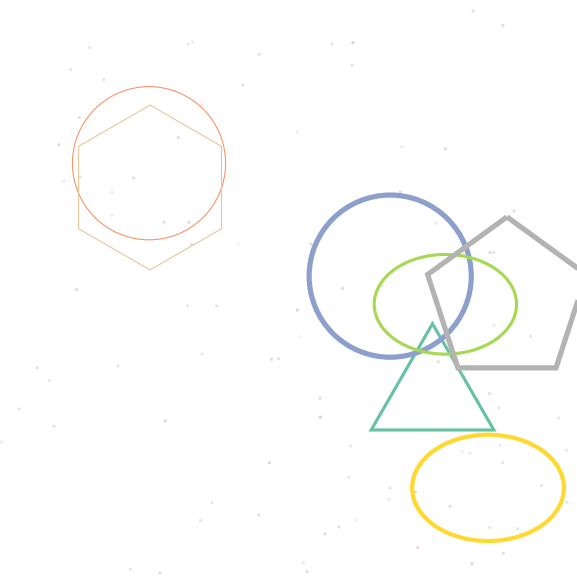[{"shape": "triangle", "thickness": 1.5, "radius": 0.61, "center": [0.749, 0.316]}, {"shape": "circle", "thickness": 0.5, "radius": 0.66, "center": [0.258, 0.716]}, {"shape": "circle", "thickness": 2.5, "radius": 0.7, "center": [0.676, 0.521]}, {"shape": "oval", "thickness": 1.5, "radius": 0.62, "center": [0.771, 0.472]}, {"shape": "oval", "thickness": 2, "radius": 0.66, "center": [0.845, 0.154]}, {"shape": "hexagon", "thickness": 0.5, "radius": 0.71, "center": [0.26, 0.674]}, {"shape": "pentagon", "thickness": 2.5, "radius": 0.72, "center": [0.878, 0.479]}]